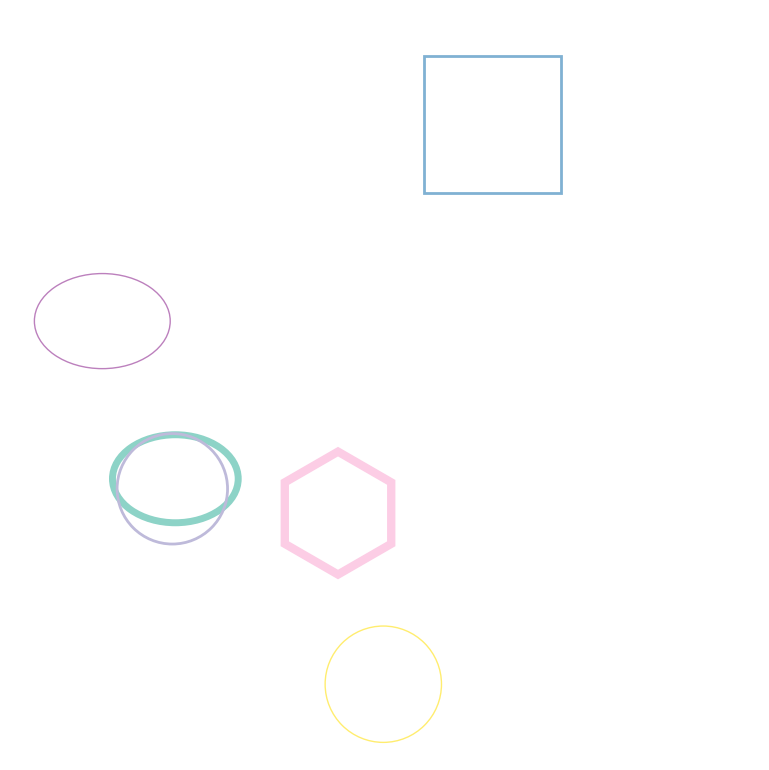[{"shape": "oval", "thickness": 2.5, "radius": 0.41, "center": [0.228, 0.378]}, {"shape": "circle", "thickness": 1, "radius": 0.36, "center": [0.224, 0.365]}, {"shape": "square", "thickness": 1, "radius": 0.45, "center": [0.639, 0.839]}, {"shape": "hexagon", "thickness": 3, "radius": 0.4, "center": [0.439, 0.334]}, {"shape": "oval", "thickness": 0.5, "radius": 0.44, "center": [0.133, 0.583]}, {"shape": "circle", "thickness": 0.5, "radius": 0.38, "center": [0.498, 0.111]}]